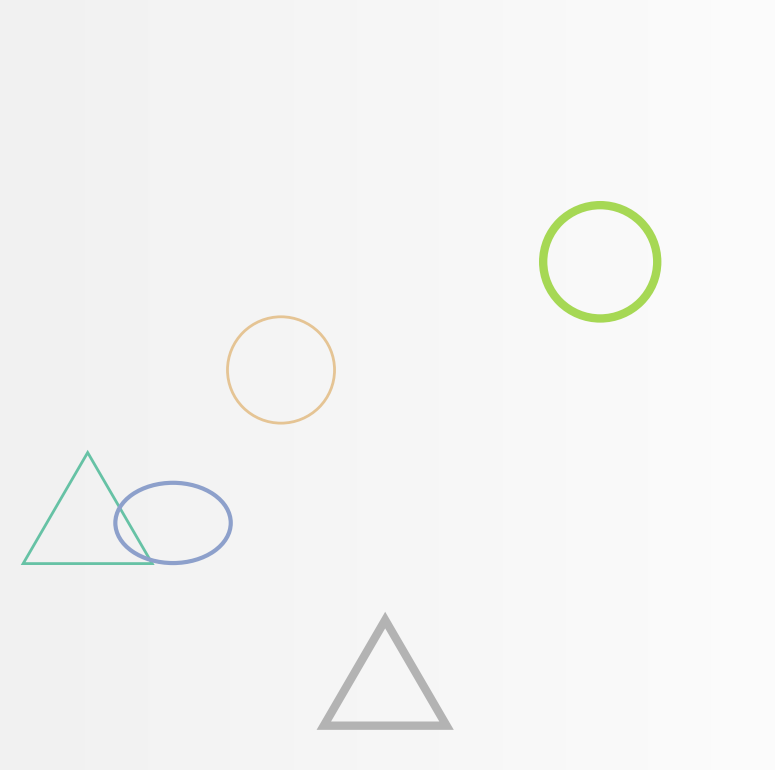[{"shape": "triangle", "thickness": 1, "radius": 0.48, "center": [0.113, 0.316]}, {"shape": "oval", "thickness": 1.5, "radius": 0.37, "center": [0.223, 0.321]}, {"shape": "circle", "thickness": 3, "radius": 0.37, "center": [0.774, 0.66]}, {"shape": "circle", "thickness": 1, "radius": 0.35, "center": [0.363, 0.52]}, {"shape": "triangle", "thickness": 3, "radius": 0.46, "center": [0.497, 0.103]}]